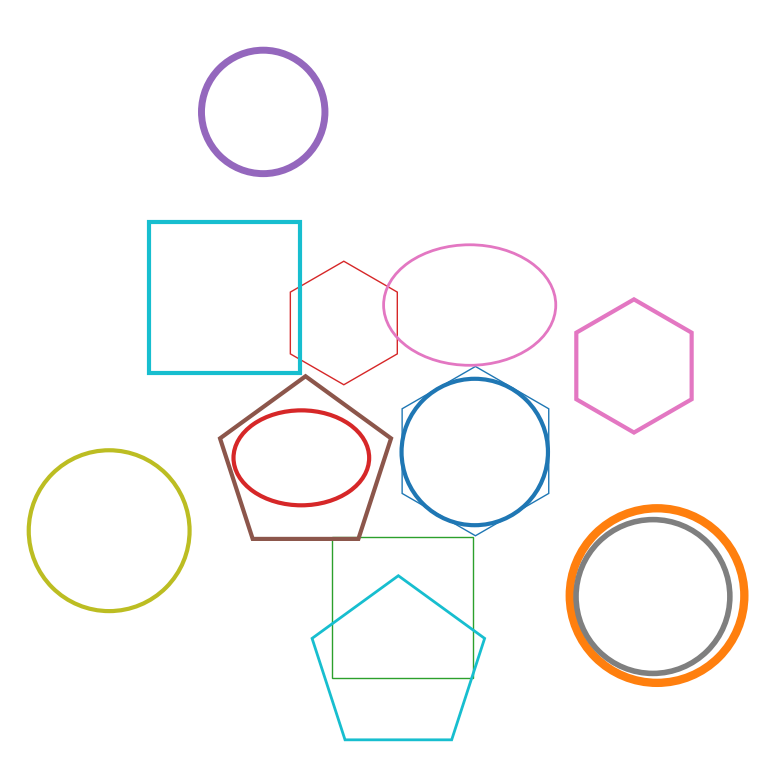[{"shape": "circle", "thickness": 1.5, "radius": 0.48, "center": [0.617, 0.413]}, {"shape": "hexagon", "thickness": 0.5, "radius": 0.55, "center": [0.617, 0.414]}, {"shape": "circle", "thickness": 3, "radius": 0.57, "center": [0.853, 0.227]}, {"shape": "square", "thickness": 0.5, "radius": 0.46, "center": [0.523, 0.211]}, {"shape": "oval", "thickness": 1.5, "radius": 0.44, "center": [0.391, 0.405]}, {"shape": "hexagon", "thickness": 0.5, "radius": 0.4, "center": [0.447, 0.581]}, {"shape": "circle", "thickness": 2.5, "radius": 0.4, "center": [0.342, 0.855]}, {"shape": "pentagon", "thickness": 1.5, "radius": 0.58, "center": [0.397, 0.395]}, {"shape": "oval", "thickness": 1, "radius": 0.56, "center": [0.61, 0.604]}, {"shape": "hexagon", "thickness": 1.5, "radius": 0.43, "center": [0.823, 0.525]}, {"shape": "circle", "thickness": 2, "radius": 0.5, "center": [0.848, 0.225]}, {"shape": "circle", "thickness": 1.5, "radius": 0.52, "center": [0.142, 0.311]}, {"shape": "square", "thickness": 1.5, "radius": 0.49, "center": [0.292, 0.614]}, {"shape": "pentagon", "thickness": 1, "radius": 0.59, "center": [0.517, 0.135]}]